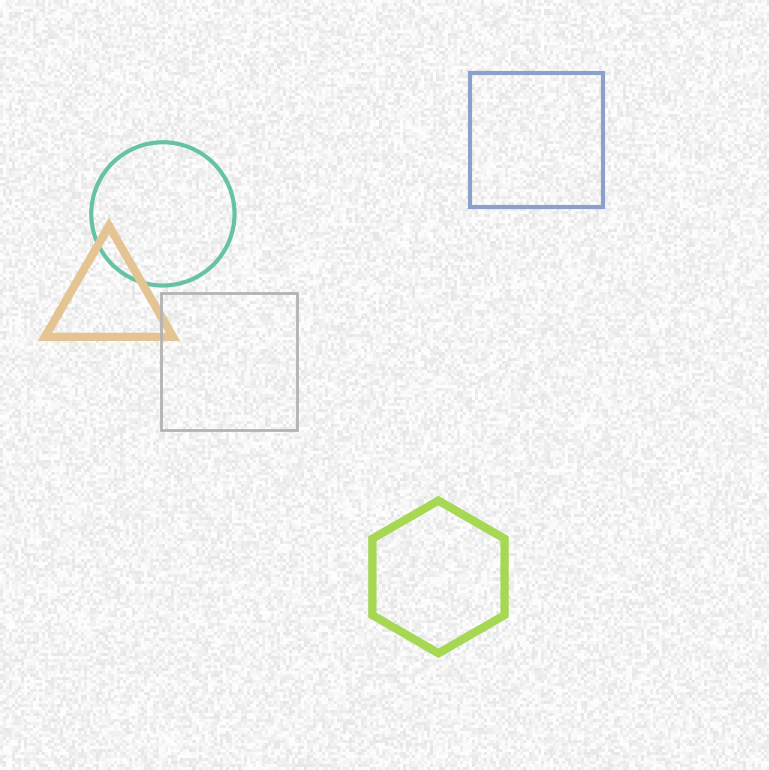[{"shape": "circle", "thickness": 1.5, "radius": 0.47, "center": [0.212, 0.722]}, {"shape": "square", "thickness": 1.5, "radius": 0.43, "center": [0.697, 0.818]}, {"shape": "hexagon", "thickness": 3, "radius": 0.5, "center": [0.569, 0.251]}, {"shape": "triangle", "thickness": 3, "radius": 0.48, "center": [0.142, 0.611]}, {"shape": "square", "thickness": 1, "radius": 0.44, "center": [0.297, 0.53]}]